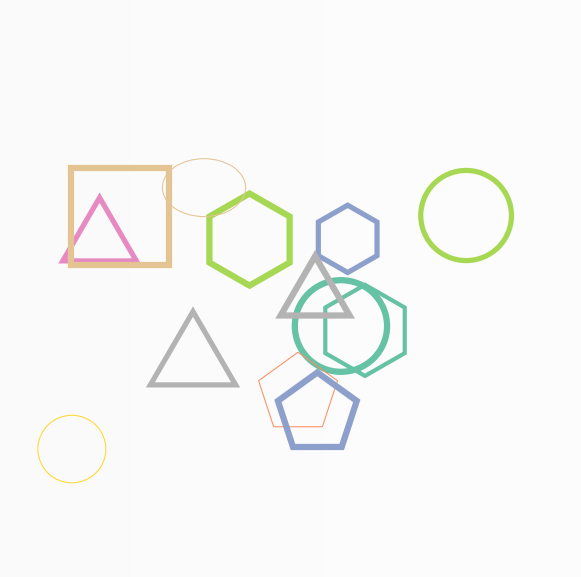[{"shape": "circle", "thickness": 3, "radius": 0.4, "center": [0.587, 0.435]}, {"shape": "hexagon", "thickness": 2, "radius": 0.39, "center": [0.628, 0.427]}, {"shape": "pentagon", "thickness": 0.5, "radius": 0.36, "center": [0.513, 0.318]}, {"shape": "pentagon", "thickness": 3, "radius": 0.36, "center": [0.546, 0.283]}, {"shape": "hexagon", "thickness": 2.5, "radius": 0.29, "center": [0.598, 0.586]}, {"shape": "triangle", "thickness": 2.5, "radius": 0.37, "center": [0.171, 0.584]}, {"shape": "circle", "thickness": 2.5, "radius": 0.39, "center": [0.802, 0.626]}, {"shape": "hexagon", "thickness": 3, "radius": 0.4, "center": [0.429, 0.584]}, {"shape": "circle", "thickness": 0.5, "radius": 0.29, "center": [0.124, 0.222]}, {"shape": "oval", "thickness": 0.5, "radius": 0.36, "center": [0.351, 0.674]}, {"shape": "square", "thickness": 3, "radius": 0.42, "center": [0.206, 0.625]}, {"shape": "triangle", "thickness": 3, "radius": 0.34, "center": [0.542, 0.487]}, {"shape": "triangle", "thickness": 2.5, "radius": 0.42, "center": [0.332, 0.375]}]